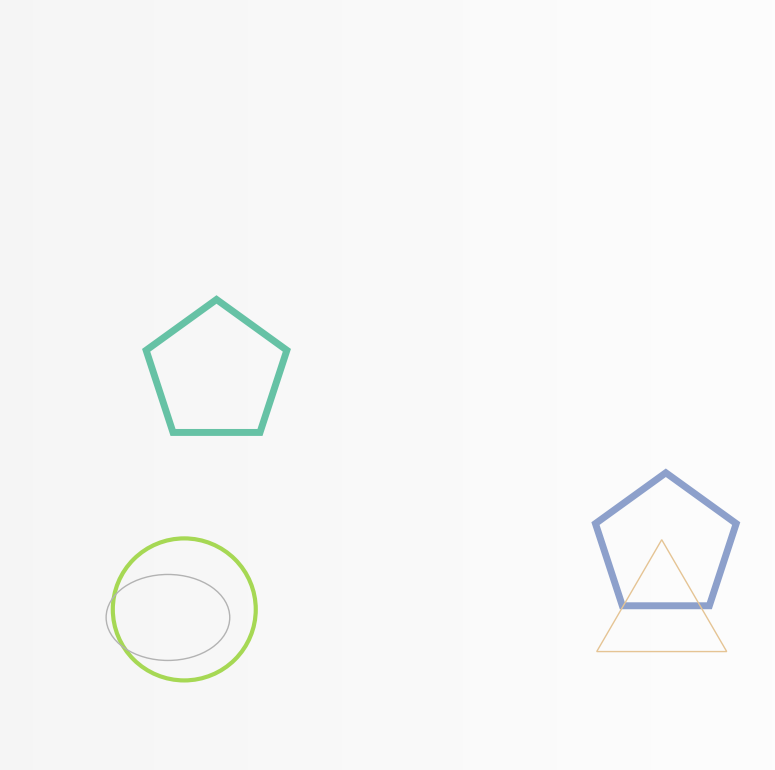[{"shape": "pentagon", "thickness": 2.5, "radius": 0.48, "center": [0.279, 0.516]}, {"shape": "pentagon", "thickness": 2.5, "radius": 0.48, "center": [0.859, 0.291]}, {"shape": "circle", "thickness": 1.5, "radius": 0.46, "center": [0.238, 0.209]}, {"shape": "triangle", "thickness": 0.5, "radius": 0.48, "center": [0.854, 0.202]}, {"shape": "oval", "thickness": 0.5, "radius": 0.4, "center": [0.217, 0.198]}]